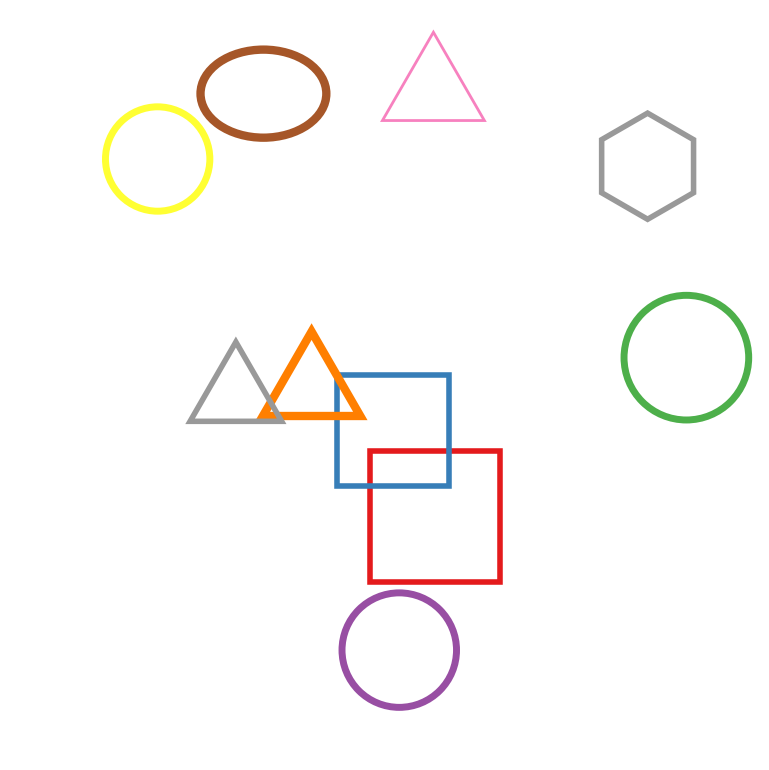[{"shape": "square", "thickness": 2, "radius": 0.42, "center": [0.565, 0.329]}, {"shape": "square", "thickness": 2, "radius": 0.36, "center": [0.511, 0.441]}, {"shape": "circle", "thickness": 2.5, "radius": 0.4, "center": [0.891, 0.536]}, {"shape": "circle", "thickness": 2.5, "radius": 0.37, "center": [0.519, 0.156]}, {"shape": "triangle", "thickness": 3, "radius": 0.37, "center": [0.405, 0.496]}, {"shape": "circle", "thickness": 2.5, "radius": 0.34, "center": [0.205, 0.793]}, {"shape": "oval", "thickness": 3, "radius": 0.41, "center": [0.342, 0.878]}, {"shape": "triangle", "thickness": 1, "radius": 0.38, "center": [0.563, 0.882]}, {"shape": "triangle", "thickness": 2, "radius": 0.34, "center": [0.306, 0.487]}, {"shape": "hexagon", "thickness": 2, "radius": 0.34, "center": [0.841, 0.784]}]